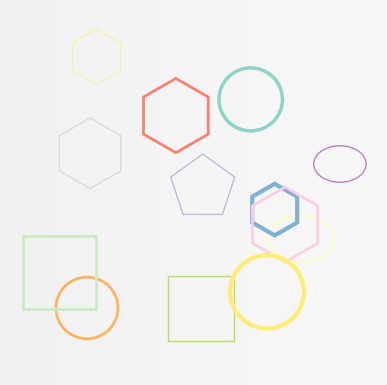[{"shape": "circle", "thickness": 2.5, "radius": 0.41, "center": [0.647, 0.742]}, {"shape": "oval", "thickness": 1, "radius": 0.43, "center": [0.776, 0.38]}, {"shape": "pentagon", "thickness": 1, "radius": 0.43, "center": [0.523, 0.513]}, {"shape": "hexagon", "thickness": 2, "radius": 0.48, "center": [0.454, 0.7]}, {"shape": "hexagon", "thickness": 3, "radius": 0.34, "center": [0.709, 0.456]}, {"shape": "circle", "thickness": 2, "radius": 0.4, "center": [0.224, 0.2]}, {"shape": "square", "thickness": 1, "radius": 0.42, "center": [0.518, 0.198]}, {"shape": "hexagon", "thickness": 2, "radius": 0.49, "center": [0.736, 0.417]}, {"shape": "hexagon", "thickness": 1, "radius": 0.46, "center": [0.232, 0.602]}, {"shape": "oval", "thickness": 1, "radius": 0.34, "center": [0.877, 0.574]}, {"shape": "square", "thickness": 2, "radius": 0.47, "center": [0.155, 0.292]}, {"shape": "circle", "thickness": 3, "radius": 0.48, "center": [0.689, 0.242]}, {"shape": "hexagon", "thickness": 0.5, "radius": 0.36, "center": [0.249, 0.853]}]